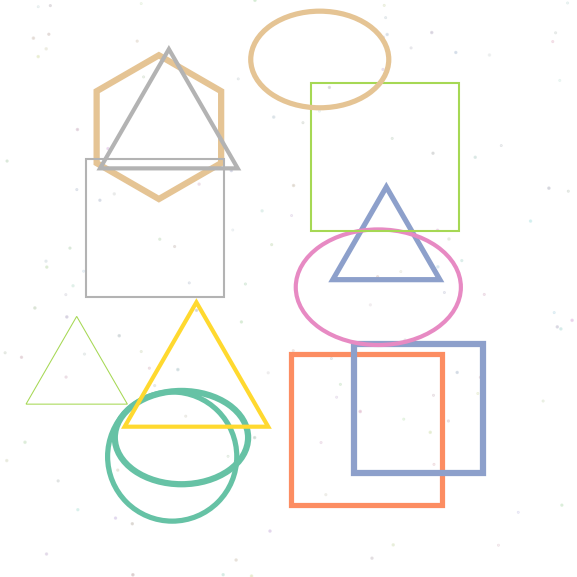[{"shape": "circle", "thickness": 2.5, "radius": 0.56, "center": [0.298, 0.209]}, {"shape": "oval", "thickness": 3, "radius": 0.58, "center": [0.314, 0.241]}, {"shape": "square", "thickness": 2.5, "radius": 0.65, "center": [0.635, 0.255]}, {"shape": "triangle", "thickness": 2.5, "radius": 0.54, "center": [0.669, 0.568]}, {"shape": "square", "thickness": 3, "radius": 0.56, "center": [0.724, 0.291]}, {"shape": "oval", "thickness": 2, "radius": 0.71, "center": [0.655, 0.502]}, {"shape": "square", "thickness": 1, "radius": 0.64, "center": [0.666, 0.728]}, {"shape": "triangle", "thickness": 0.5, "radius": 0.51, "center": [0.133, 0.35]}, {"shape": "triangle", "thickness": 2, "radius": 0.72, "center": [0.34, 0.332]}, {"shape": "hexagon", "thickness": 3, "radius": 0.62, "center": [0.275, 0.779]}, {"shape": "oval", "thickness": 2.5, "radius": 0.6, "center": [0.554, 0.896]}, {"shape": "square", "thickness": 1, "radius": 0.6, "center": [0.268, 0.604]}, {"shape": "triangle", "thickness": 2, "radius": 0.69, "center": [0.292, 0.776]}]